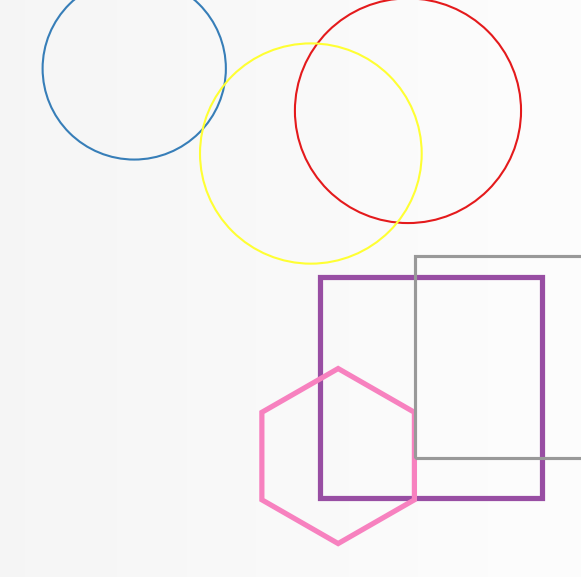[{"shape": "circle", "thickness": 1, "radius": 0.97, "center": [0.702, 0.807]}, {"shape": "circle", "thickness": 1, "radius": 0.79, "center": [0.231, 0.88]}, {"shape": "square", "thickness": 2.5, "radius": 0.96, "center": [0.742, 0.329]}, {"shape": "circle", "thickness": 1, "radius": 0.95, "center": [0.535, 0.733]}, {"shape": "hexagon", "thickness": 2.5, "radius": 0.76, "center": [0.582, 0.209]}, {"shape": "square", "thickness": 1.5, "radius": 0.88, "center": [0.889, 0.381]}]